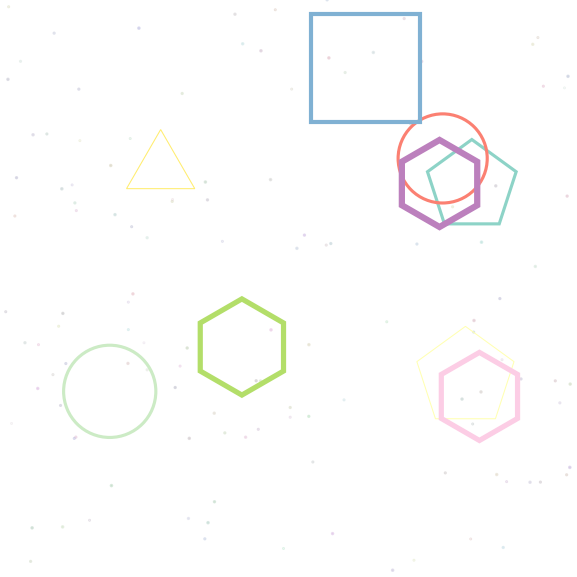[{"shape": "pentagon", "thickness": 1.5, "radius": 0.4, "center": [0.817, 0.677]}, {"shape": "pentagon", "thickness": 0.5, "radius": 0.44, "center": [0.806, 0.346]}, {"shape": "circle", "thickness": 1.5, "radius": 0.39, "center": [0.767, 0.725]}, {"shape": "square", "thickness": 2, "radius": 0.47, "center": [0.633, 0.882]}, {"shape": "hexagon", "thickness": 2.5, "radius": 0.42, "center": [0.419, 0.398]}, {"shape": "hexagon", "thickness": 2.5, "radius": 0.38, "center": [0.83, 0.313]}, {"shape": "hexagon", "thickness": 3, "radius": 0.38, "center": [0.761, 0.681]}, {"shape": "circle", "thickness": 1.5, "radius": 0.4, "center": [0.19, 0.321]}, {"shape": "triangle", "thickness": 0.5, "radius": 0.34, "center": [0.278, 0.707]}]